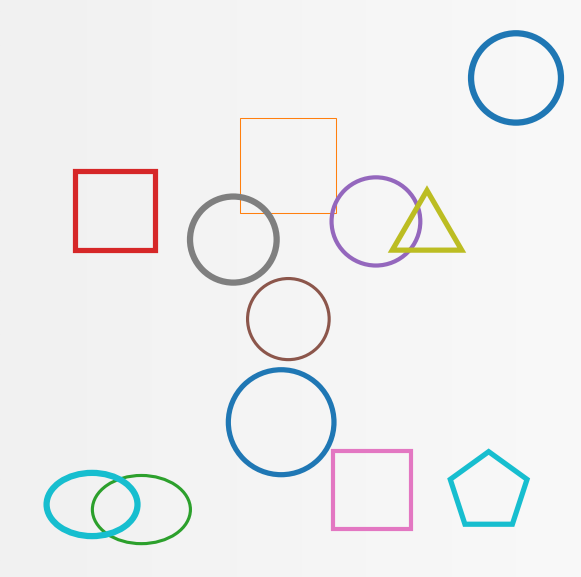[{"shape": "circle", "thickness": 2.5, "radius": 0.45, "center": [0.484, 0.268]}, {"shape": "circle", "thickness": 3, "radius": 0.39, "center": [0.888, 0.864]}, {"shape": "square", "thickness": 0.5, "radius": 0.41, "center": [0.496, 0.713]}, {"shape": "oval", "thickness": 1.5, "radius": 0.42, "center": [0.243, 0.117]}, {"shape": "square", "thickness": 2.5, "radius": 0.34, "center": [0.198, 0.635]}, {"shape": "circle", "thickness": 2, "radius": 0.38, "center": [0.647, 0.616]}, {"shape": "circle", "thickness": 1.5, "radius": 0.35, "center": [0.496, 0.447]}, {"shape": "square", "thickness": 2, "radius": 0.34, "center": [0.64, 0.15]}, {"shape": "circle", "thickness": 3, "radius": 0.37, "center": [0.401, 0.584]}, {"shape": "triangle", "thickness": 2.5, "radius": 0.34, "center": [0.735, 0.6]}, {"shape": "pentagon", "thickness": 2.5, "radius": 0.35, "center": [0.841, 0.148]}, {"shape": "oval", "thickness": 3, "radius": 0.39, "center": [0.158, 0.126]}]